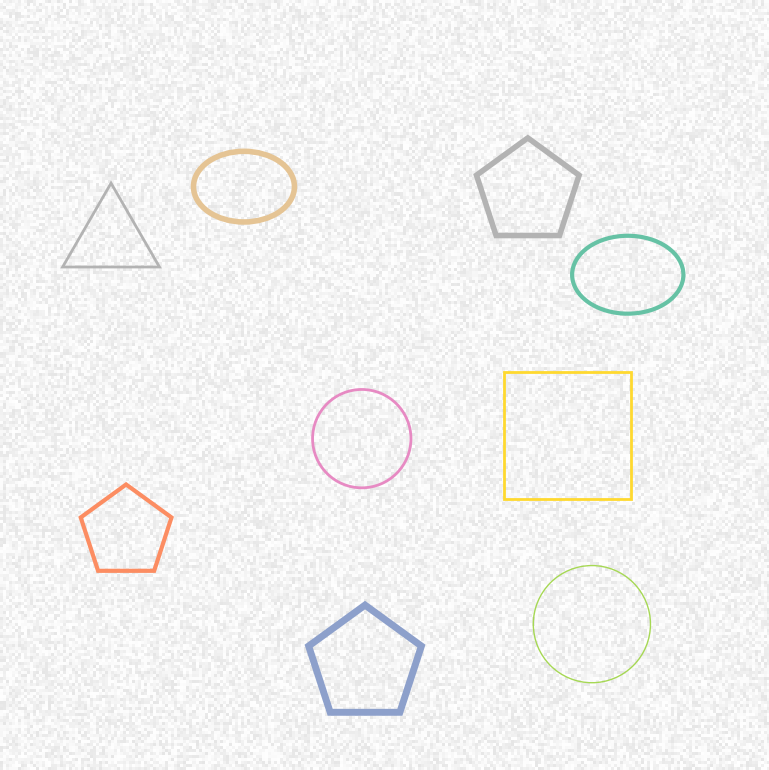[{"shape": "oval", "thickness": 1.5, "radius": 0.36, "center": [0.815, 0.643]}, {"shape": "pentagon", "thickness": 1.5, "radius": 0.31, "center": [0.164, 0.309]}, {"shape": "pentagon", "thickness": 2.5, "radius": 0.38, "center": [0.474, 0.137]}, {"shape": "circle", "thickness": 1, "radius": 0.32, "center": [0.47, 0.43]}, {"shape": "circle", "thickness": 0.5, "radius": 0.38, "center": [0.769, 0.189]}, {"shape": "square", "thickness": 1, "radius": 0.41, "center": [0.737, 0.435]}, {"shape": "oval", "thickness": 2, "radius": 0.33, "center": [0.317, 0.758]}, {"shape": "pentagon", "thickness": 2, "radius": 0.35, "center": [0.685, 0.751]}, {"shape": "triangle", "thickness": 1, "radius": 0.36, "center": [0.144, 0.69]}]